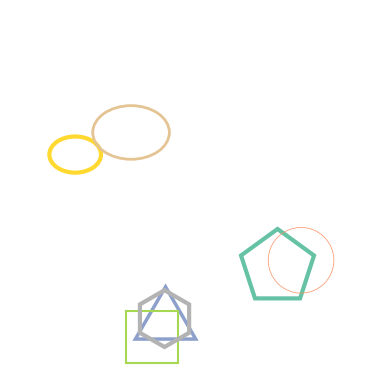[{"shape": "pentagon", "thickness": 3, "radius": 0.5, "center": [0.721, 0.306]}, {"shape": "circle", "thickness": 0.5, "radius": 0.43, "center": [0.782, 0.324]}, {"shape": "triangle", "thickness": 2.5, "radius": 0.45, "center": [0.43, 0.165]}, {"shape": "square", "thickness": 1.5, "radius": 0.34, "center": [0.396, 0.124]}, {"shape": "oval", "thickness": 3, "radius": 0.34, "center": [0.195, 0.599]}, {"shape": "oval", "thickness": 2, "radius": 0.5, "center": [0.34, 0.656]}, {"shape": "hexagon", "thickness": 3, "radius": 0.37, "center": [0.427, 0.172]}]